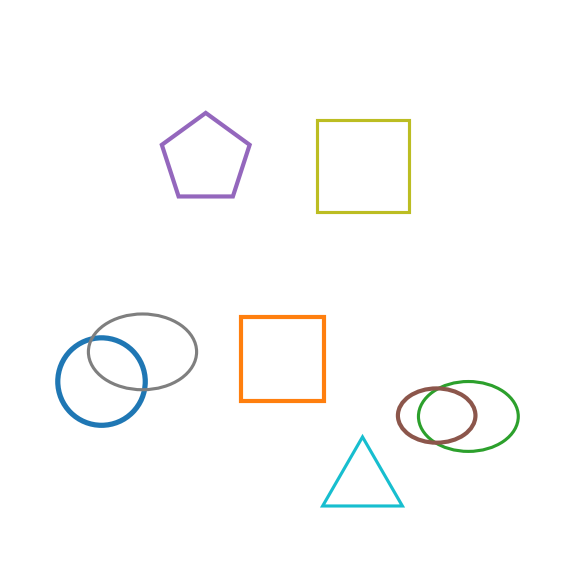[{"shape": "circle", "thickness": 2.5, "radius": 0.38, "center": [0.176, 0.338]}, {"shape": "square", "thickness": 2, "radius": 0.36, "center": [0.489, 0.377]}, {"shape": "oval", "thickness": 1.5, "radius": 0.43, "center": [0.811, 0.278]}, {"shape": "pentagon", "thickness": 2, "radius": 0.4, "center": [0.356, 0.724]}, {"shape": "oval", "thickness": 2, "radius": 0.34, "center": [0.756, 0.28]}, {"shape": "oval", "thickness": 1.5, "radius": 0.47, "center": [0.247, 0.39]}, {"shape": "square", "thickness": 1.5, "radius": 0.4, "center": [0.628, 0.712]}, {"shape": "triangle", "thickness": 1.5, "radius": 0.4, "center": [0.628, 0.163]}]